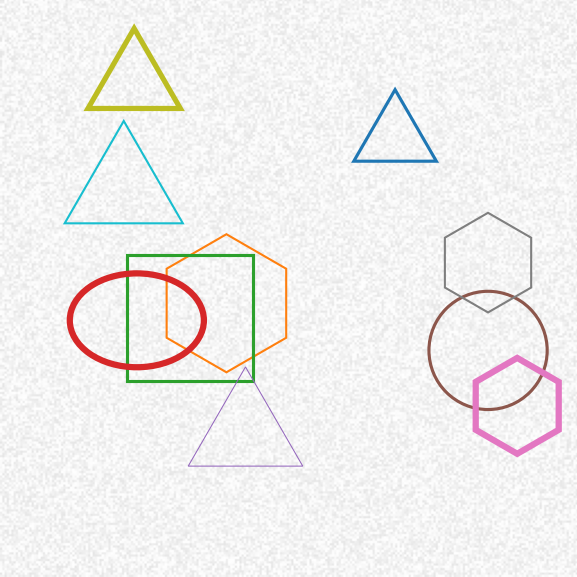[{"shape": "triangle", "thickness": 1.5, "radius": 0.41, "center": [0.684, 0.761]}, {"shape": "hexagon", "thickness": 1, "radius": 0.6, "center": [0.392, 0.474]}, {"shape": "square", "thickness": 1.5, "radius": 0.55, "center": [0.329, 0.449]}, {"shape": "oval", "thickness": 3, "radius": 0.58, "center": [0.237, 0.444]}, {"shape": "triangle", "thickness": 0.5, "radius": 0.57, "center": [0.425, 0.249]}, {"shape": "circle", "thickness": 1.5, "radius": 0.51, "center": [0.845, 0.392]}, {"shape": "hexagon", "thickness": 3, "radius": 0.41, "center": [0.896, 0.296]}, {"shape": "hexagon", "thickness": 1, "radius": 0.43, "center": [0.845, 0.544]}, {"shape": "triangle", "thickness": 2.5, "radius": 0.46, "center": [0.232, 0.857]}, {"shape": "triangle", "thickness": 1, "radius": 0.59, "center": [0.214, 0.672]}]